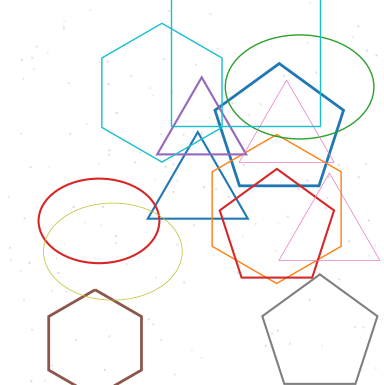[{"shape": "triangle", "thickness": 1.5, "radius": 0.75, "center": [0.514, 0.507]}, {"shape": "pentagon", "thickness": 2, "radius": 0.88, "center": [0.725, 0.659]}, {"shape": "hexagon", "thickness": 1, "radius": 0.97, "center": [0.719, 0.457]}, {"shape": "oval", "thickness": 1, "radius": 0.97, "center": [0.778, 0.774]}, {"shape": "oval", "thickness": 1.5, "radius": 0.78, "center": [0.257, 0.426]}, {"shape": "pentagon", "thickness": 1.5, "radius": 0.78, "center": [0.719, 0.405]}, {"shape": "triangle", "thickness": 1.5, "radius": 0.67, "center": [0.524, 0.666]}, {"shape": "hexagon", "thickness": 2, "radius": 0.7, "center": [0.247, 0.108]}, {"shape": "triangle", "thickness": 0.5, "radius": 0.76, "center": [0.856, 0.399]}, {"shape": "triangle", "thickness": 0.5, "radius": 0.71, "center": [0.744, 0.649]}, {"shape": "pentagon", "thickness": 1.5, "radius": 0.79, "center": [0.831, 0.13]}, {"shape": "oval", "thickness": 0.5, "radius": 0.9, "center": [0.293, 0.346]}, {"shape": "hexagon", "thickness": 1, "radius": 0.9, "center": [0.421, 0.759]}, {"shape": "square", "thickness": 1, "radius": 0.97, "center": [0.638, 0.868]}]